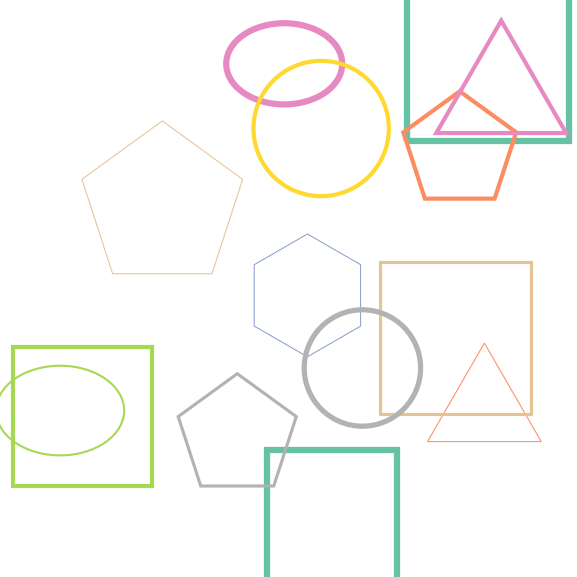[{"shape": "square", "thickness": 3, "radius": 0.57, "center": [0.575, 0.107]}, {"shape": "square", "thickness": 3, "radius": 0.7, "center": [0.846, 0.896]}, {"shape": "pentagon", "thickness": 2, "radius": 0.51, "center": [0.796, 0.738]}, {"shape": "triangle", "thickness": 0.5, "radius": 0.57, "center": [0.839, 0.291]}, {"shape": "hexagon", "thickness": 0.5, "radius": 0.53, "center": [0.532, 0.488]}, {"shape": "oval", "thickness": 3, "radius": 0.5, "center": [0.492, 0.889]}, {"shape": "triangle", "thickness": 2, "radius": 0.65, "center": [0.868, 0.834]}, {"shape": "oval", "thickness": 1, "radius": 0.55, "center": [0.104, 0.288]}, {"shape": "square", "thickness": 2, "radius": 0.6, "center": [0.142, 0.278]}, {"shape": "circle", "thickness": 2, "radius": 0.59, "center": [0.556, 0.777]}, {"shape": "pentagon", "thickness": 0.5, "radius": 0.73, "center": [0.281, 0.643]}, {"shape": "square", "thickness": 1.5, "radius": 0.65, "center": [0.789, 0.414]}, {"shape": "pentagon", "thickness": 1.5, "radius": 0.54, "center": [0.411, 0.245]}, {"shape": "circle", "thickness": 2.5, "radius": 0.5, "center": [0.628, 0.362]}]